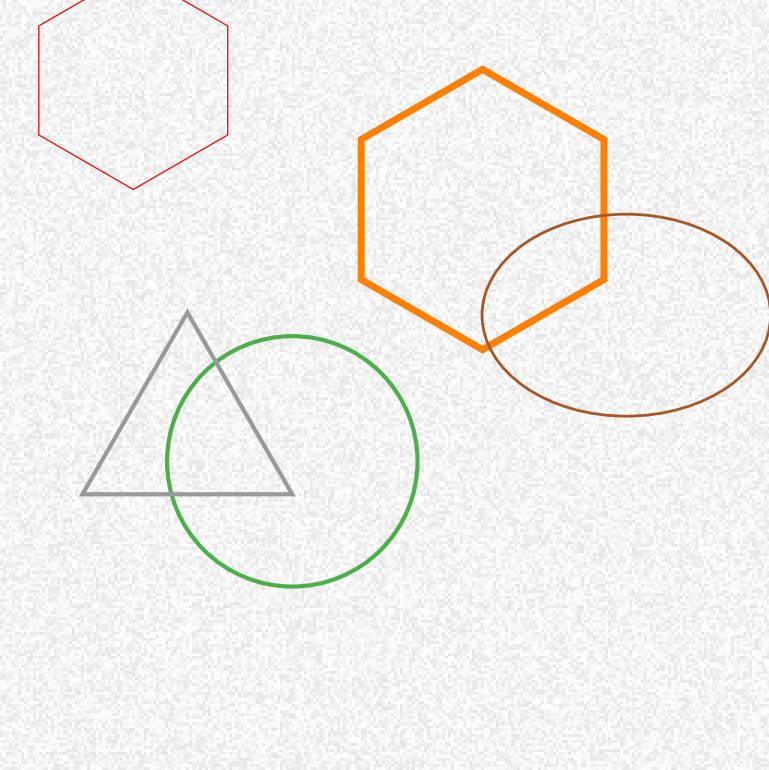[{"shape": "hexagon", "thickness": 0.5, "radius": 0.71, "center": [0.173, 0.896]}, {"shape": "circle", "thickness": 1.5, "radius": 0.81, "center": [0.38, 0.401]}, {"shape": "hexagon", "thickness": 2.5, "radius": 0.91, "center": [0.627, 0.728]}, {"shape": "oval", "thickness": 1, "radius": 0.94, "center": [0.813, 0.591]}, {"shape": "triangle", "thickness": 1.5, "radius": 0.79, "center": [0.243, 0.437]}]